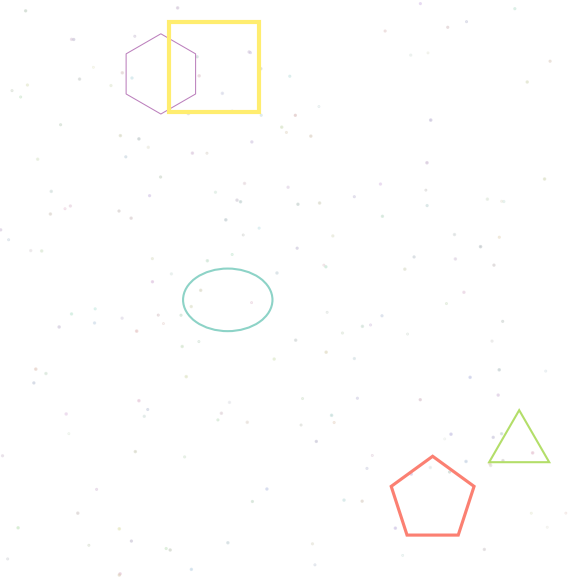[{"shape": "oval", "thickness": 1, "radius": 0.39, "center": [0.394, 0.48]}, {"shape": "pentagon", "thickness": 1.5, "radius": 0.38, "center": [0.749, 0.134]}, {"shape": "triangle", "thickness": 1, "radius": 0.3, "center": [0.899, 0.229]}, {"shape": "hexagon", "thickness": 0.5, "radius": 0.35, "center": [0.279, 0.871]}, {"shape": "square", "thickness": 2, "radius": 0.39, "center": [0.371, 0.884]}]